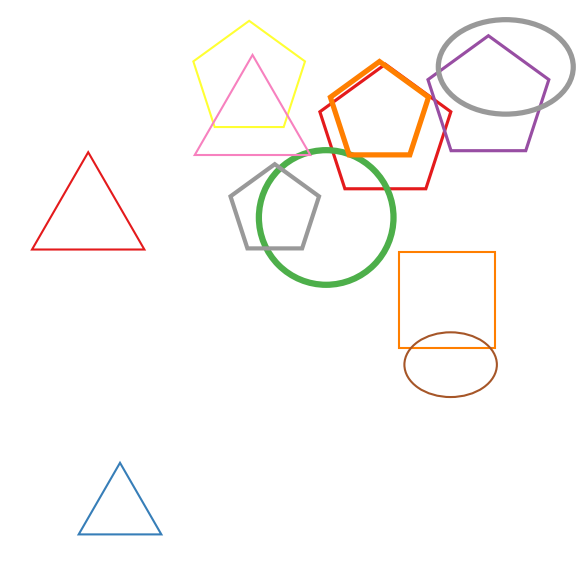[{"shape": "pentagon", "thickness": 1.5, "radius": 0.6, "center": [0.667, 0.769]}, {"shape": "triangle", "thickness": 1, "radius": 0.56, "center": [0.153, 0.623]}, {"shape": "triangle", "thickness": 1, "radius": 0.41, "center": [0.208, 0.115]}, {"shape": "circle", "thickness": 3, "radius": 0.58, "center": [0.565, 0.623]}, {"shape": "pentagon", "thickness": 1.5, "radius": 0.55, "center": [0.846, 0.827]}, {"shape": "square", "thickness": 1, "radius": 0.42, "center": [0.774, 0.48]}, {"shape": "pentagon", "thickness": 2.5, "radius": 0.45, "center": [0.657, 0.803]}, {"shape": "pentagon", "thickness": 1, "radius": 0.51, "center": [0.431, 0.861]}, {"shape": "oval", "thickness": 1, "radius": 0.4, "center": [0.78, 0.368]}, {"shape": "triangle", "thickness": 1, "radius": 0.58, "center": [0.437, 0.788]}, {"shape": "pentagon", "thickness": 2, "radius": 0.4, "center": [0.476, 0.634]}, {"shape": "oval", "thickness": 2.5, "radius": 0.58, "center": [0.876, 0.883]}]